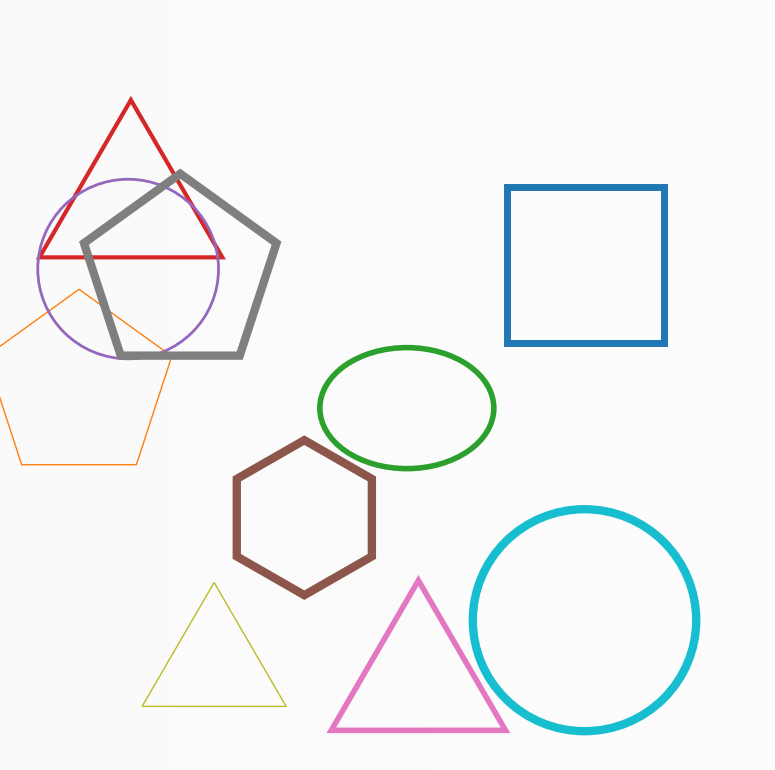[{"shape": "square", "thickness": 2.5, "radius": 0.51, "center": [0.755, 0.656]}, {"shape": "pentagon", "thickness": 0.5, "radius": 0.63, "center": [0.102, 0.498]}, {"shape": "oval", "thickness": 2, "radius": 0.56, "center": [0.525, 0.47]}, {"shape": "triangle", "thickness": 1.5, "radius": 0.68, "center": [0.169, 0.734]}, {"shape": "circle", "thickness": 1, "radius": 0.58, "center": [0.165, 0.651]}, {"shape": "hexagon", "thickness": 3, "radius": 0.5, "center": [0.393, 0.328]}, {"shape": "triangle", "thickness": 2, "radius": 0.65, "center": [0.54, 0.116]}, {"shape": "pentagon", "thickness": 3, "radius": 0.65, "center": [0.233, 0.644]}, {"shape": "triangle", "thickness": 0.5, "radius": 0.54, "center": [0.276, 0.136]}, {"shape": "circle", "thickness": 3, "radius": 0.72, "center": [0.754, 0.195]}]